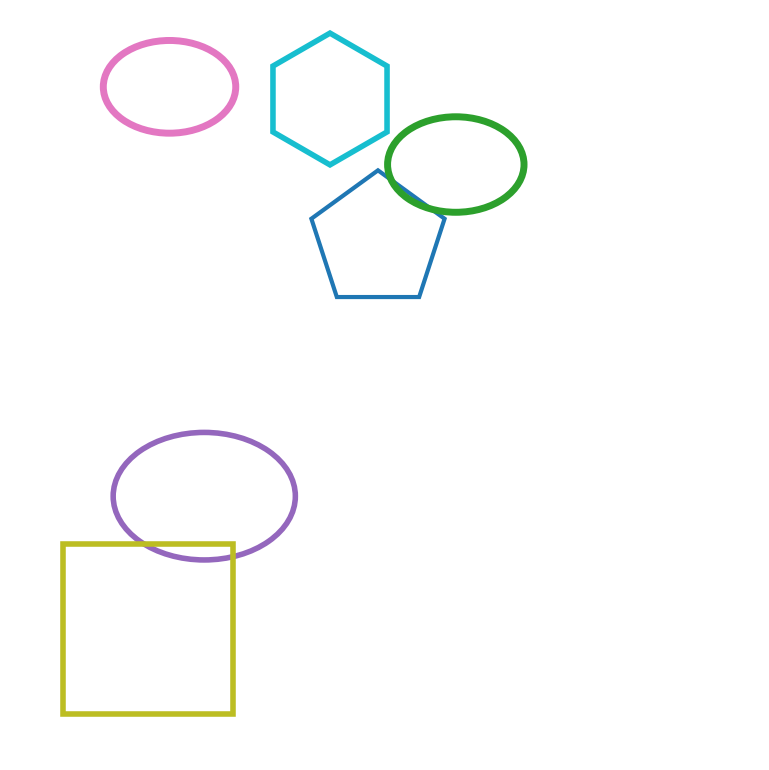[{"shape": "pentagon", "thickness": 1.5, "radius": 0.45, "center": [0.491, 0.688]}, {"shape": "oval", "thickness": 2.5, "radius": 0.44, "center": [0.592, 0.786]}, {"shape": "oval", "thickness": 2, "radius": 0.59, "center": [0.265, 0.356]}, {"shape": "oval", "thickness": 2.5, "radius": 0.43, "center": [0.22, 0.887]}, {"shape": "square", "thickness": 2, "radius": 0.55, "center": [0.192, 0.183]}, {"shape": "hexagon", "thickness": 2, "radius": 0.43, "center": [0.429, 0.871]}]